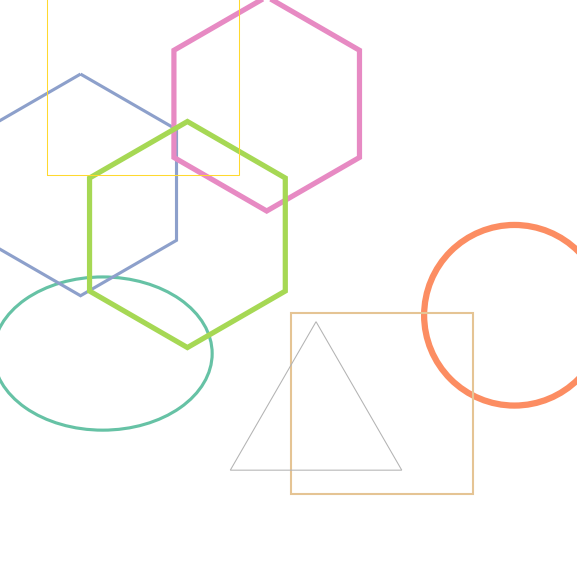[{"shape": "oval", "thickness": 1.5, "radius": 0.95, "center": [0.178, 0.387]}, {"shape": "circle", "thickness": 3, "radius": 0.78, "center": [0.891, 0.453]}, {"shape": "hexagon", "thickness": 1.5, "radius": 0.96, "center": [0.139, 0.679]}, {"shape": "hexagon", "thickness": 2.5, "radius": 0.93, "center": [0.462, 0.819]}, {"shape": "hexagon", "thickness": 2.5, "radius": 0.98, "center": [0.325, 0.593]}, {"shape": "square", "thickness": 0.5, "radius": 0.83, "center": [0.248, 0.863]}, {"shape": "square", "thickness": 1, "radius": 0.79, "center": [0.661, 0.301]}, {"shape": "triangle", "thickness": 0.5, "radius": 0.86, "center": [0.547, 0.271]}]